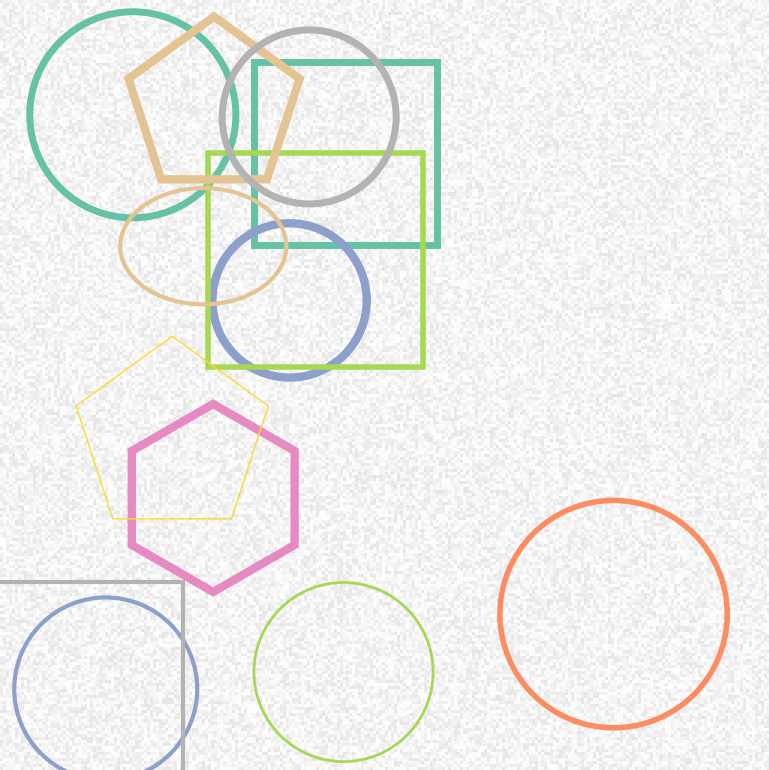[{"shape": "circle", "thickness": 2.5, "radius": 0.67, "center": [0.172, 0.851]}, {"shape": "square", "thickness": 2.5, "radius": 0.6, "center": [0.449, 0.801]}, {"shape": "circle", "thickness": 2, "radius": 0.74, "center": [0.797, 0.202]}, {"shape": "circle", "thickness": 1.5, "radius": 0.59, "center": [0.137, 0.105]}, {"shape": "circle", "thickness": 3, "radius": 0.5, "center": [0.376, 0.61]}, {"shape": "hexagon", "thickness": 3, "radius": 0.61, "center": [0.277, 0.353]}, {"shape": "circle", "thickness": 1, "radius": 0.58, "center": [0.446, 0.127]}, {"shape": "square", "thickness": 2, "radius": 0.7, "center": [0.41, 0.662]}, {"shape": "pentagon", "thickness": 0.5, "radius": 0.66, "center": [0.224, 0.432]}, {"shape": "pentagon", "thickness": 3, "radius": 0.58, "center": [0.278, 0.862]}, {"shape": "oval", "thickness": 1.5, "radius": 0.54, "center": [0.264, 0.68]}, {"shape": "square", "thickness": 1.5, "radius": 0.66, "center": [0.106, 0.113]}, {"shape": "circle", "thickness": 2.5, "radius": 0.56, "center": [0.402, 0.848]}]